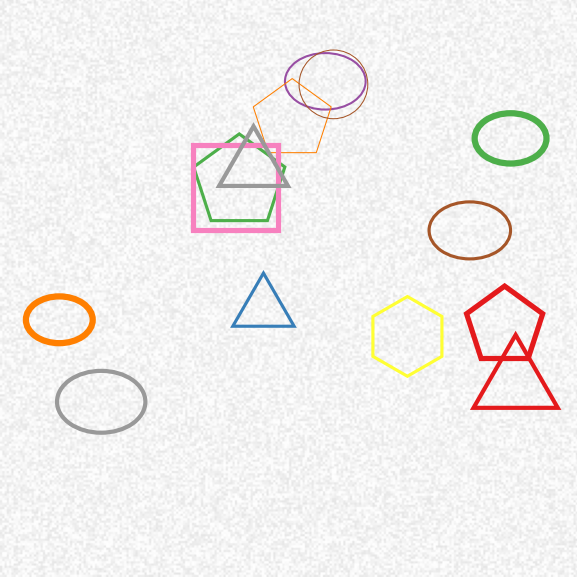[{"shape": "triangle", "thickness": 2, "radius": 0.42, "center": [0.893, 0.335]}, {"shape": "pentagon", "thickness": 2.5, "radius": 0.35, "center": [0.874, 0.434]}, {"shape": "triangle", "thickness": 1.5, "radius": 0.31, "center": [0.456, 0.465]}, {"shape": "pentagon", "thickness": 1.5, "radius": 0.41, "center": [0.414, 0.684]}, {"shape": "oval", "thickness": 3, "radius": 0.31, "center": [0.884, 0.76]}, {"shape": "oval", "thickness": 1, "radius": 0.35, "center": [0.563, 0.858]}, {"shape": "oval", "thickness": 3, "radius": 0.29, "center": [0.103, 0.445]}, {"shape": "pentagon", "thickness": 0.5, "radius": 0.35, "center": [0.506, 0.792]}, {"shape": "hexagon", "thickness": 1.5, "radius": 0.35, "center": [0.705, 0.417]}, {"shape": "circle", "thickness": 0.5, "radius": 0.3, "center": [0.577, 0.853]}, {"shape": "oval", "thickness": 1.5, "radius": 0.35, "center": [0.814, 0.6]}, {"shape": "square", "thickness": 2.5, "radius": 0.37, "center": [0.408, 0.675]}, {"shape": "triangle", "thickness": 2, "radius": 0.34, "center": [0.439, 0.712]}, {"shape": "oval", "thickness": 2, "radius": 0.38, "center": [0.175, 0.303]}]